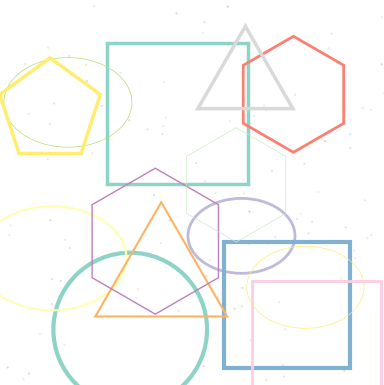[{"shape": "circle", "thickness": 3, "radius": 1.0, "center": [0.338, 0.144]}, {"shape": "square", "thickness": 2.5, "radius": 0.92, "center": [0.46, 0.706]}, {"shape": "oval", "thickness": 1.5, "radius": 0.97, "center": [0.135, 0.329]}, {"shape": "oval", "thickness": 2, "radius": 0.69, "center": [0.627, 0.387]}, {"shape": "hexagon", "thickness": 2, "radius": 0.75, "center": [0.762, 0.755]}, {"shape": "square", "thickness": 3, "radius": 0.82, "center": [0.746, 0.207]}, {"shape": "triangle", "thickness": 1.5, "radius": 0.99, "center": [0.419, 0.277]}, {"shape": "oval", "thickness": 0.5, "radius": 0.83, "center": [0.176, 0.734]}, {"shape": "square", "thickness": 2, "radius": 0.84, "center": [0.822, 0.103]}, {"shape": "triangle", "thickness": 2.5, "radius": 0.71, "center": [0.637, 0.789]}, {"shape": "hexagon", "thickness": 1, "radius": 0.95, "center": [0.403, 0.374]}, {"shape": "hexagon", "thickness": 0.5, "radius": 0.74, "center": [0.614, 0.52]}, {"shape": "pentagon", "thickness": 2.5, "radius": 0.69, "center": [0.13, 0.712]}, {"shape": "oval", "thickness": 0.5, "radius": 0.76, "center": [0.793, 0.254]}]